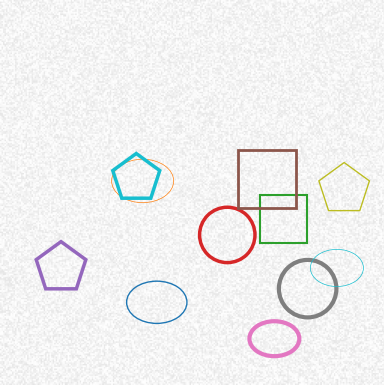[{"shape": "oval", "thickness": 1, "radius": 0.39, "center": [0.407, 0.215]}, {"shape": "oval", "thickness": 0.5, "radius": 0.4, "center": [0.371, 0.53]}, {"shape": "square", "thickness": 1.5, "radius": 0.31, "center": [0.737, 0.431]}, {"shape": "circle", "thickness": 2.5, "radius": 0.36, "center": [0.59, 0.39]}, {"shape": "pentagon", "thickness": 2.5, "radius": 0.34, "center": [0.158, 0.305]}, {"shape": "square", "thickness": 2, "radius": 0.38, "center": [0.694, 0.536]}, {"shape": "oval", "thickness": 3, "radius": 0.32, "center": [0.713, 0.12]}, {"shape": "circle", "thickness": 3, "radius": 0.37, "center": [0.799, 0.25]}, {"shape": "pentagon", "thickness": 1, "radius": 0.35, "center": [0.894, 0.509]}, {"shape": "pentagon", "thickness": 2.5, "radius": 0.32, "center": [0.354, 0.537]}, {"shape": "oval", "thickness": 0.5, "radius": 0.34, "center": [0.875, 0.304]}]